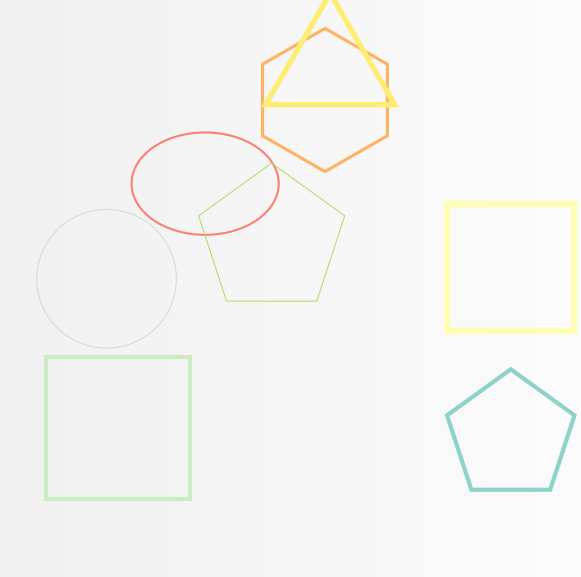[{"shape": "pentagon", "thickness": 2, "radius": 0.58, "center": [0.879, 0.244]}, {"shape": "square", "thickness": 3, "radius": 0.55, "center": [0.878, 0.537]}, {"shape": "oval", "thickness": 1, "radius": 0.63, "center": [0.353, 0.681]}, {"shape": "hexagon", "thickness": 1.5, "radius": 0.62, "center": [0.559, 0.826]}, {"shape": "pentagon", "thickness": 0.5, "radius": 0.66, "center": [0.467, 0.585]}, {"shape": "circle", "thickness": 0.5, "radius": 0.6, "center": [0.183, 0.516]}, {"shape": "square", "thickness": 2, "radius": 0.62, "center": [0.203, 0.258]}, {"shape": "triangle", "thickness": 2.5, "radius": 0.64, "center": [0.568, 0.882]}]